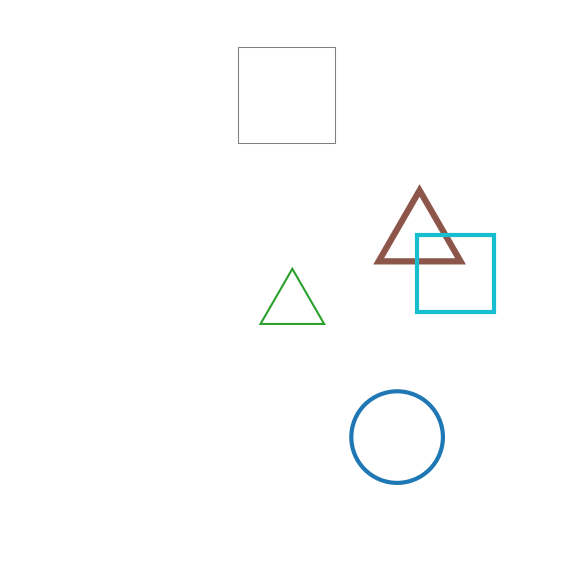[{"shape": "circle", "thickness": 2, "radius": 0.4, "center": [0.688, 0.242]}, {"shape": "triangle", "thickness": 1, "radius": 0.32, "center": [0.506, 0.47]}, {"shape": "triangle", "thickness": 3, "radius": 0.41, "center": [0.727, 0.588]}, {"shape": "square", "thickness": 0.5, "radius": 0.42, "center": [0.496, 0.835]}, {"shape": "square", "thickness": 2, "radius": 0.34, "center": [0.788, 0.526]}]